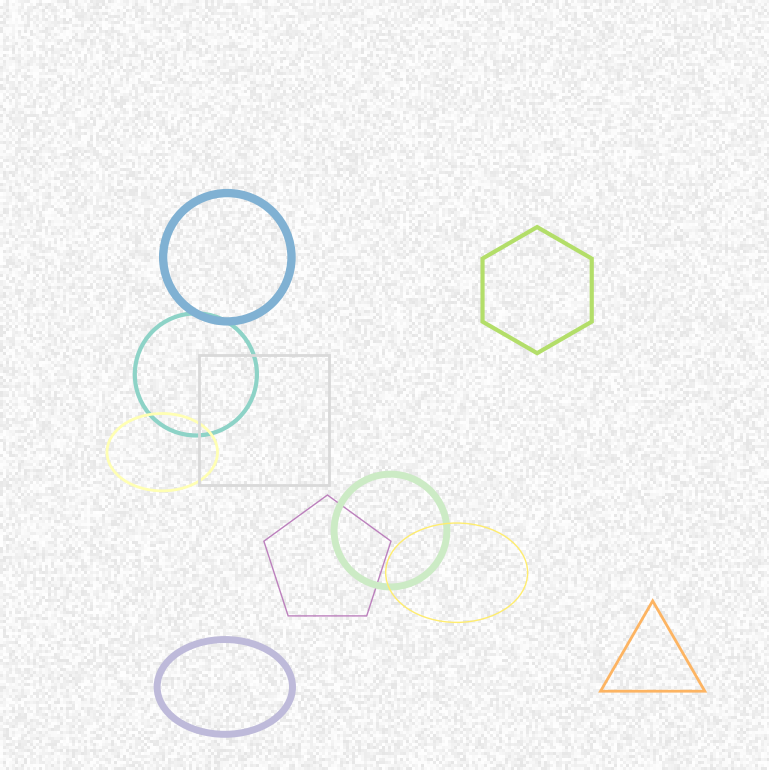[{"shape": "circle", "thickness": 1.5, "radius": 0.4, "center": [0.254, 0.514]}, {"shape": "oval", "thickness": 1, "radius": 0.36, "center": [0.211, 0.413]}, {"shape": "oval", "thickness": 2.5, "radius": 0.44, "center": [0.292, 0.108]}, {"shape": "circle", "thickness": 3, "radius": 0.42, "center": [0.295, 0.666]}, {"shape": "triangle", "thickness": 1, "radius": 0.39, "center": [0.848, 0.141]}, {"shape": "hexagon", "thickness": 1.5, "radius": 0.41, "center": [0.698, 0.623]}, {"shape": "square", "thickness": 1, "radius": 0.42, "center": [0.343, 0.454]}, {"shape": "pentagon", "thickness": 0.5, "radius": 0.43, "center": [0.425, 0.27]}, {"shape": "circle", "thickness": 2.5, "radius": 0.37, "center": [0.507, 0.311]}, {"shape": "oval", "thickness": 0.5, "radius": 0.46, "center": [0.593, 0.256]}]